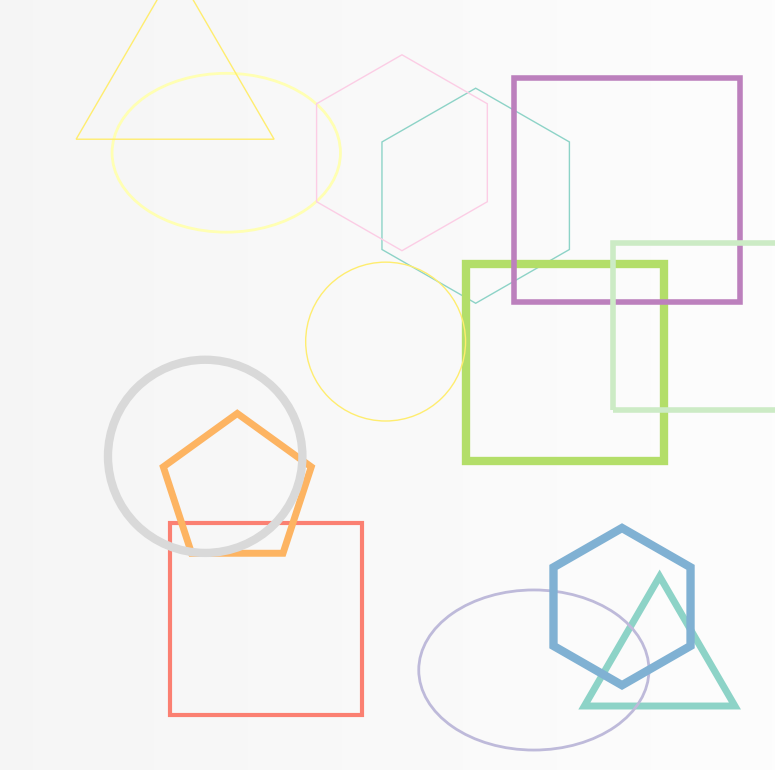[{"shape": "hexagon", "thickness": 0.5, "radius": 0.7, "center": [0.614, 0.746]}, {"shape": "triangle", "thickness": 2.5, "radius": 0.56, "center": [0.851, 0.139]}, {"shape": "oval", "thickness": 1, "radius": 0.74, "center": [0.292, 0.802]}, {"shape": "oval", "thickness": 1, "radius": 0.74, "center": [0.689, 0.13]}, {"shape": "square", "thickness": 1.5, "radius": 0.62, "center": [0.343, 0.196]}, {"shape": "hexagon", "thickness": 3, "radius": 0.51, "center": [0.803, 0.212]}, {"shape": "pentagon", "thickness": 2.5, "radius": 0.5, "center": [0.306, 0.363]}, {"shape": "square", "thickness": 3, "radius": 0.64, "center": [0.729, 0.529]}, {"shape": "hexagon", "thickness": 0.5, "radius": 0.64, "center": [0.519, 0.802]}, {"shape": "circle", "thickness": 3, "radius": 0.63, "center": [0.265, 0.407]}, {"shape": "square", "thickness": 2, "radius": 0.73, "center": [0.809, 0.753]}, {"shape": "square", "thickness": 2, "radius": 0.54, "center": [0.899, 0.576]}, {"shape": "circle", "thickness": 0.5, "radius": 0.52, "center": [0.498, 0.556]}, {"shape": "triangle", "thickness": 0.5, "radius": 0.74, "center": [0.226, 0.893]}]